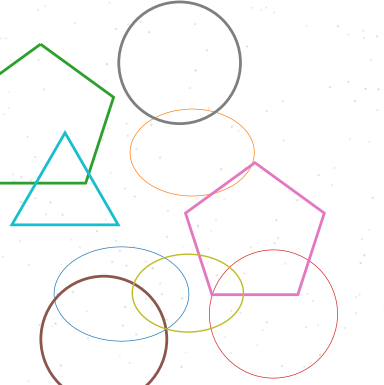[{"shape": "oval", "thickness": 0.5, "radius": 0.87, "center": [0.316, 0.236]}, {"shape": "oval", "thickness": 0.5, "radius": 0.81, "center": [0.499, 0.604]}, {"shape": "pentagon", "thickness": 2, "radius": 1.0, "center": [0.105, 0.686]}, {"shape": "circle", "thickness": 0.5, "radius": 0.83, "center": [0.71, 0.184]}, {"shape": "circle", "thickness": 2, "radius": 0.82, "center": [0.27, 0.119]}, {"shape": "pentagon", "thickness": 2, "radius": 0.95, "center": [0.662, 0.388]}, {"shape": "circle", "thickness": 2, "radius": 0.79, "center": [0.467, 0.837]}, {"shape": "oval", "thickness": 1, "radius": 0.72, "center": [0.488, 0.239]}, {"shape": "triangle", "thickness": 2, "radius": 0.8, "center": [0.169, 0.496]}]